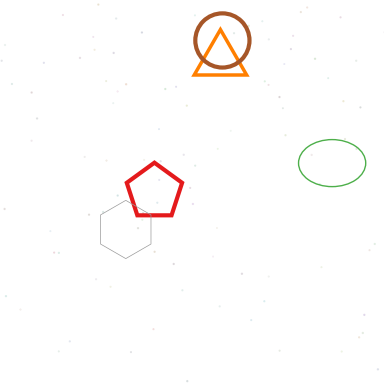[{"shape": "pentagon", "thickness": 3, "radius": 0.38, "center": [0.401, 0.502]}, {"shape": "oval", "thickness": 1, "radius": 0.44, "center": [0.863, 0.576]}, {"shape": "triangle", "thickness": 2.5, "radius": 0.39, "center": [0.573, 0.845]}, {"shape": "circle", "thickness": 3, "radius": 0.35, "center": [0.578, 0.895]}, {"shape": "hexagon", "thickness": 0.5, "radius": 0.38, "center": [0.327, 0.404]}]